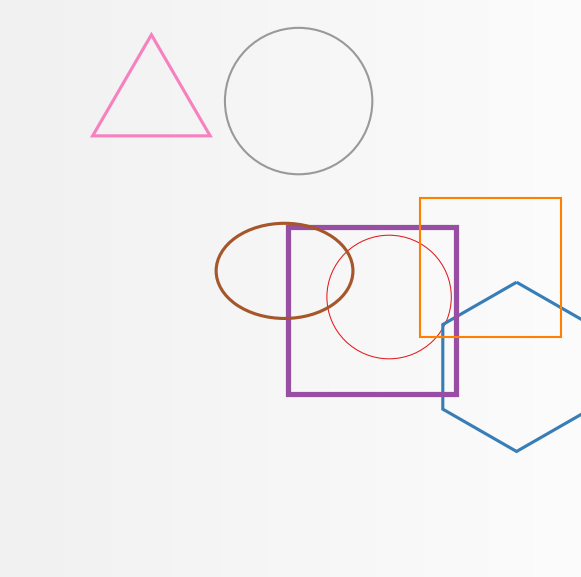[{"shape": "circle", "thickness": 0.5, "radius": 0.54, "center": [0.669, 0.485]}, {"shape": "hexagon", "thickness": 1.5, "radius": 0.73, "center": [0.889, 0.364]}, {"shape": "square", "thickness": 2.5, "radius": 0.72, "center": [0.64, 0.461]}, {"shape": "square", "thickness": 1, "radius": 0.6, "center": [0.844, 0.536]}, {"shape": "oval", "thickness": 1.5, "radius": 0.59, "center": [0.49, 0.53]}, {"shape": "triangle", "thickness": 1.5, "radius": 0.58, "center": [0.26, 0.822]}, {"shape": "circle", "thickness": 1, "radius": 0.63, "center": [0.514, 0.824]}]